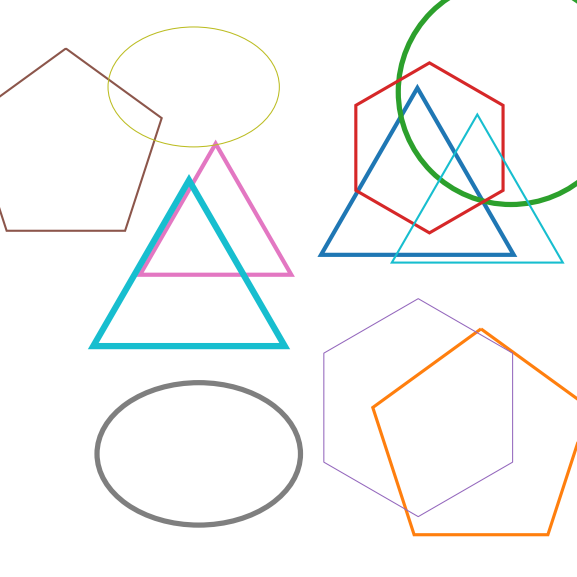[{"shape": "triangle", "thickness": 2, "radius": 0.96, "center": [0.723, 0.654]}, {"shape": "pentagon", "thickness": 1.5, "radius": 0.99, "center": [0.833, 0.233]}, {"shape": "circle", "thickness": 2.5, "radius": 0.98, "center": [0.885, 0.84]}, {"shape": "hexagon", "thickness": 1.5, "radius": 0.74, "center": [0.744, 0.743]}, {"shape": "hexagon", "thickness": 0.5, "radius": 0.94, "center": [0.724, 0.293]}, {"shape": "pentagon", "thickness": 1, "radius": 0.87, "center": [0.114, 0.741]}, {"shape": "triangle", "thickness": 2, "radius": 0.76, "center": [0.373, 0.599]}, {"shape": "oval", "thickness": 2.5, "radius": 0.88, "center": [0.344, 0.213]}, {"shape": "oval", "thickness": 0.5, "radius": 0.74, "center": [0.335, 0.849]}, {"shape": "triangle", "thickness": 3, "radius": 0.96, "center": [0.327, 0.496]}, {"shape": "triangle", "thickness": 1, "radius": 0.85, "center": [0.827, 0.63]}]